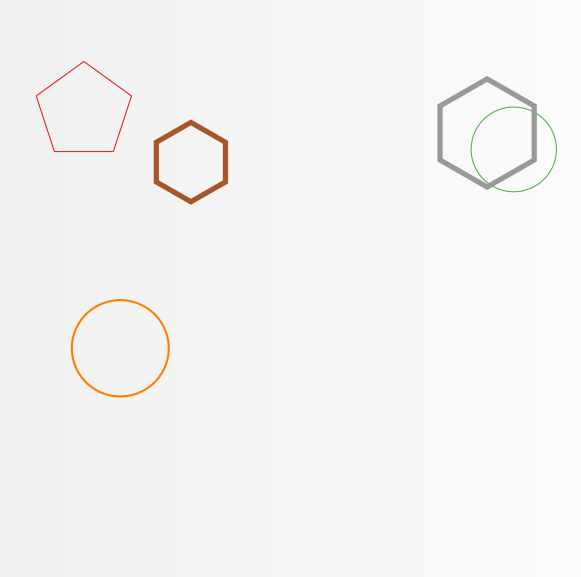[{"shape": "pentagon", "thickness": 0.5, "radius": 0.43, "center": [0.144, 0.806]}, {"shape": "circle", "thickness": 0.5, "radius": 0.37, "center": [0.884, 0.74]}, {"shape": "circle", "thickness": 1, "radius": 0.42, "center": [0.207, 0.396]}, {"shape": "hexagon", "thickness": 2.5, "radius": 0.34, "center": [0.328, 0.718]}, {"shape": "hexagon", "thickness": 2.5, "radius": 0.47, "center": [0.838, 0.769]}]